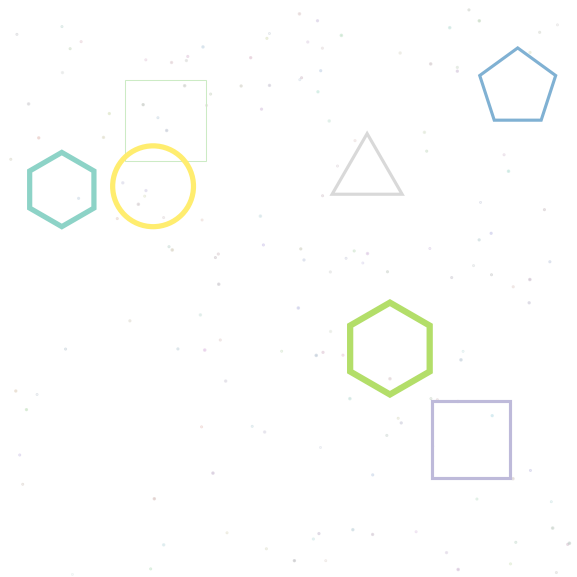[{"shape": "hexagon", "thickness": 2.5, "radius": 0.32, "center": [0.107, 0.671]}, {"shape": "square", "thickness": 1.5, "radius": 0.33, "center": [0.816, 0.239]}, {"shape": "pentagon", "thickness": 1.5, "radius": 0.35, "center": [0.896, 0.847]}, {"shape": "hexagon", "thickness": 3, "radius": 0.4, "center": [0.675, 0.396]}, {"shape": "triangle", "thickness": 1.5, "radius": 0.35, "center": [0.636, 0.698]}, {"shape": "square", "thickness": 0.5, "radius": 0.35, "center": [0.286, 0.79]}, {"shape": "circle", "thickness": 2.5, "radius": 0.35, "center": [0.265, 0.677]}]